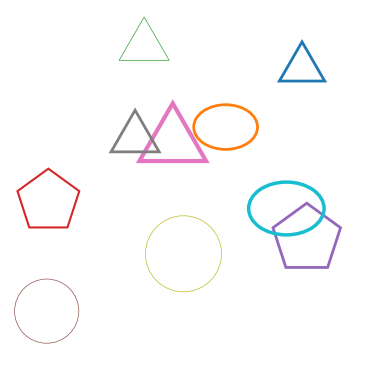[{"shape": "triangle", "thickness": 2, "radius": 0.34, "center": [0.785, 0.823]}, {"shape": "oval", "thickness": 2, "radius": 0.41, "center": [0.586, 0.67]}, {"shape": "triangle", "thickness": 0.5, "radius": 0.38, "center": [0.374, 0.881]}, {"shape": "pentagon", "thickness": 1.5, "radius": 0.42, "center": [0.126, 0.477]}, {"shape": "pentagon", "thickness": 2, "radius": 0.46, "center": [0.797, 0.38]}, {"shape": "circle", "thickness": 0.5, "radius": 0.42, "center": [0.121, 0.192]}, {"shape": "triangle", "thickness": 3, "radius": 0.5, "center": [0.449, 0.632]}, {"shape": "triangle", "thickness": 2, "radius": 0.36, "center": [0.351, 0.642]}, {"shape": "circle", "thickness": 0.5, "radius": 0.49, "center": [0.477, 0.341]}, {"shape": "oval", "thickness": 2.5, "radius": 0.49, "center": [0.744, 0.459]}]